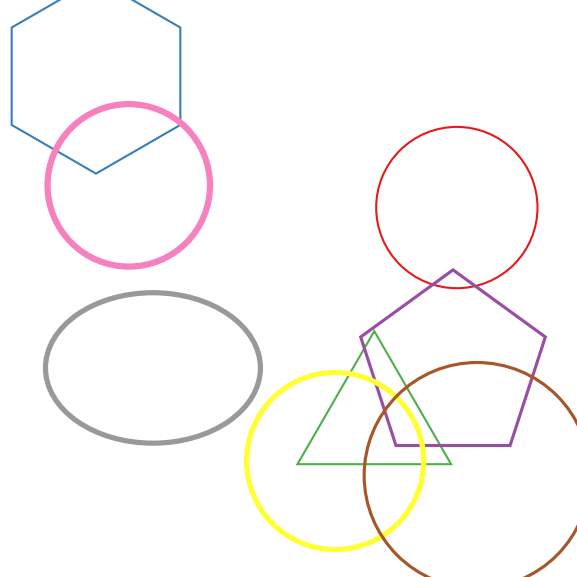[{"shape": "circle", "thickness": 1, "radius": 0.7, "center": [0.791, 0.64]}, {"shape": "hexagon", "thickness": 1, "radius": 0.84, "center": [0.166, 0.867]}, {"shape": "triangle", "thickness": 1, "radius": 0.77, "center": [0.648, 0.272]}, {"shape": "pentagon", "thickness": 1.5, "radius": 0.84, "center": [0.784, 0.364]}, {"shape": "circle", "thickness": 2.5, "radius": 0.77, "center": [0.58, 0.201]}, {"shape": "circle", "thickness": 1.5, "radius": 0.98, "center": [0.826, 0.176]}, {"shape": "circle", "thickness": 3, "radius": 0.7, "center": [0.223, 0.678]}, {"shape": "oval", "thickness": 2.5, "radius": 0.93, "center": [0.265, 0.362]}]